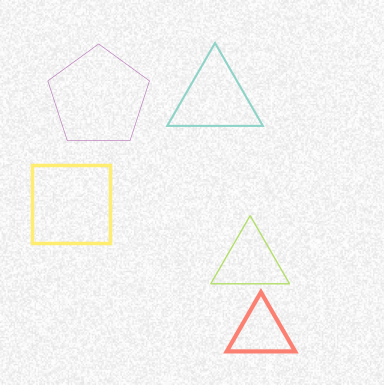[{"shape": "triangle", "thickness": 1.5, "radius": 0.72, "center": [0.559, 0.745]}, {"shape": "triangle", "thickness": 3, "radius": 0.51, "center": [0.678, 0.139]}, {"shape": "triangle", "thickness": 1, "radius": 0.59, "center": [0.65, 0.322]}, {"shape": "pentagon", "thickness": 0.5, "radius": 0.69, "center": [0.256, 0.747]}, {"shape": "square", "thickness": 2.5, "radius": 0.51, "center": [0.184, 0.469]}]